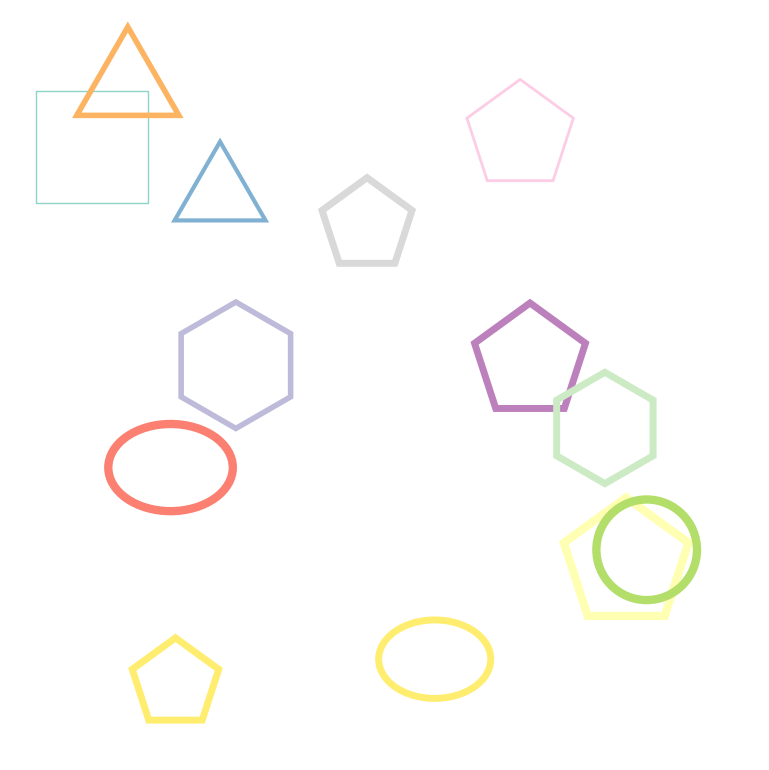[{"shape": "square", "thickness": 0.5, "radius": 0.37, "center": [0.119, 0.809]}, {"shape": "pentagon", "thickness": 3, "radius": 0.43, "center": [0.813, 0.269]}, {"shape": "hexagon", "thickness": 2, "radius": 0.41, "center": [0.306, 0.526]}, {"shape": "oval", "thickness": 3, "radius": 0.4, "center": [0.222, 0.393]}, {"shape": "triangle", "thickness": 1.5, "radius": 0.34, "center": [0.286, 0.748]}, {"shape": "triangle", "thickness": 2, "radius": 0.38, "center": [0.166, 0.888]}, {"shape": "circle", "thickness": 3, "radius": 0.33, "center": [0.84, 0.286]}, {"shape": "pentagon", "thickness": 1, "radius": 0.36, "center": [0.676, 0.824]}, {"shape": "pentagon", "thickness": 2.5, "radius": 0.31, "center": [0.477, 0.708]}, {"shape": "pentagon", "thickness": 2.5, "radius": 0.38, "center": [0.688, 0.531]}, {"shape": "hexagon", "thickness": 2.5, "radius": 0.36, "center": [0.786, 0.444]}, {"shape": "oval", "thickness": 2.5, "radius": 0.36, "center": [0.565, 0.144]}, {"shape": "pentagon", "thickness": 2.5, "radius": 0.3, "center": [0.228, 0.113]}]